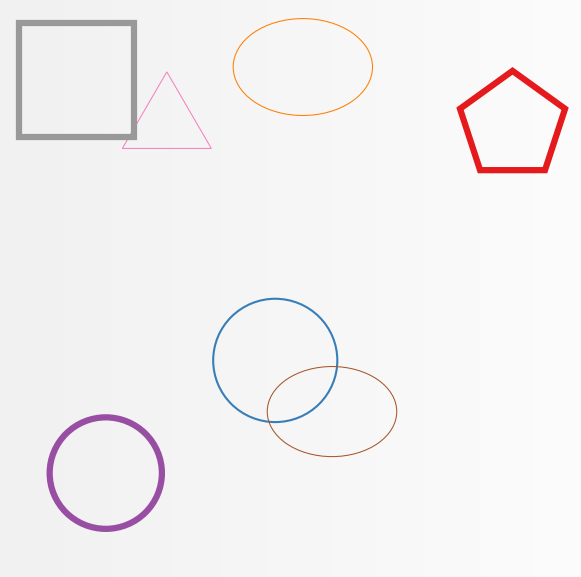[{"shape": "pentagon", "thickness": 3, "radius": 0.48, "center": [0.882, 0.781]}, {"shape": "circle", "thickness": 1, "radius": 0.53, "center": [0.474, 0.375]}, {"shape": "circle", "thickness": 3, "radius": 0.48, "center": [0.182, 0.18]}, {"shape": "oval", "thickness": 0.5, "radius": 0.6, "center": [0.521, 0.883]}, {"shape": "oval", "thickness": 0.5, "radius": 0.56, "center": [0.571, 0.286]}, {"shape": "triangle", "thickness": 0.5, "radius": 0.44, "center": [0.287, 0.786]}, {"shape": "square", "thickness": 3, "radius": 0.49, "center": [0.132, 0.861]}]